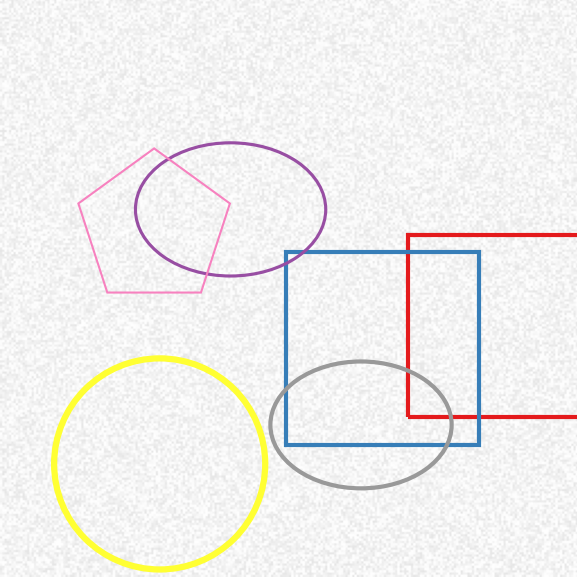[{"shape": "square", "thickness": 2, "radius": 0.79, "center": [0.864, 0.434]}, {"shape": "square", "thickness": 2, "radius": 0.84, "center": [0.662, 0.396]}, {"shape": "oval", "thickness": 1.5, "radius": 0.82, "center": [0.399, 0.637]}, {"shape": "circle", "thickness": 3, "radius": 0.91, "center": [0.276, 0.196]}, {"shape": "pentagon", "thickness": 1, "radius": 0.69, "center": [0.267, 0.604]}, {"shape": "oval", "thickness": 2, "radius": 0.78, "center": [0.625, 0.263]}]